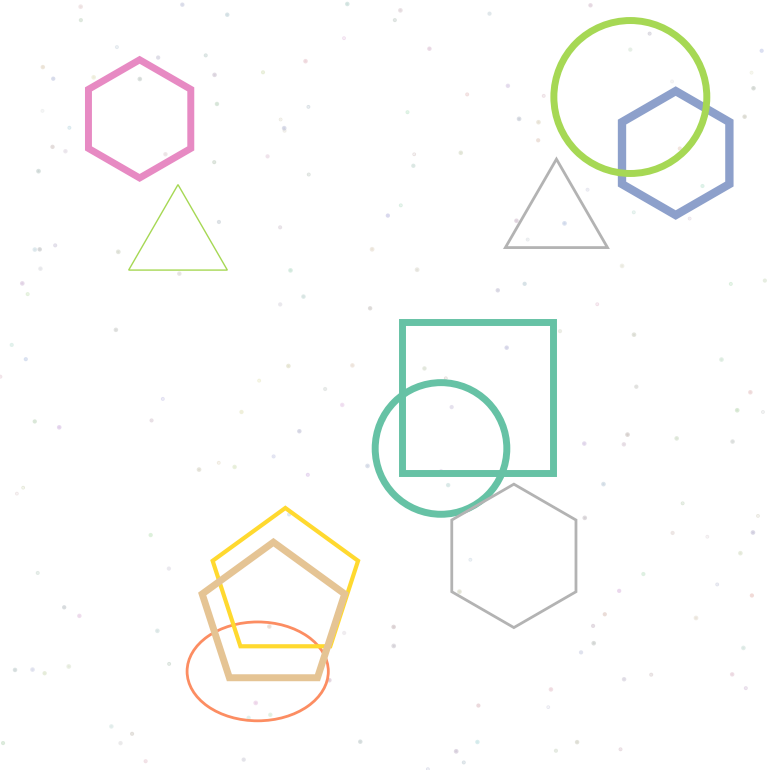[{"shape": "circle", "thickness": 2.5, "radius": 0.43, "center": [0.573, 0.418]}, {"shape": "square", "thickness": 2.5, "radius": 0.49, "center": [0.62, 0.484]}, {"shape": "oval", "thickness": 1, "radius": 0.46, "center": [0.335, 0.128]}, {"shape": "hexagon", "thickness": 3, "radius": 0.4, "center": [0.878, 0.801]}, {"shape": "hexagon", "thickness": 2.5, "radius": 0.38, "center": [0.181, 0.846]}, {"shape": "triangle", "thickness": 0.5, "radius": 0.37, "center": [0.231, 0.686]}, {"shape": "circle", "thickness": 2.5, "radius": 0.5, "center": [0.819, 0.874]}, {"shape": "pentagon", "thickness": 1.5, "radius": 0.5, "center": [0.371, 0.241]}, {"shape": "pentagon", "thickness": 2.5, "radius": 0.49, "center": [0.355, 0.199]}, {"shape": "triangle", "thickness": 1, "radius": 0.38, "center": [0.723, 0.717]}, {"shape": "hexagon", "thickness": 1, "radius": 0.47, "center": [0.667, 0.278]}]